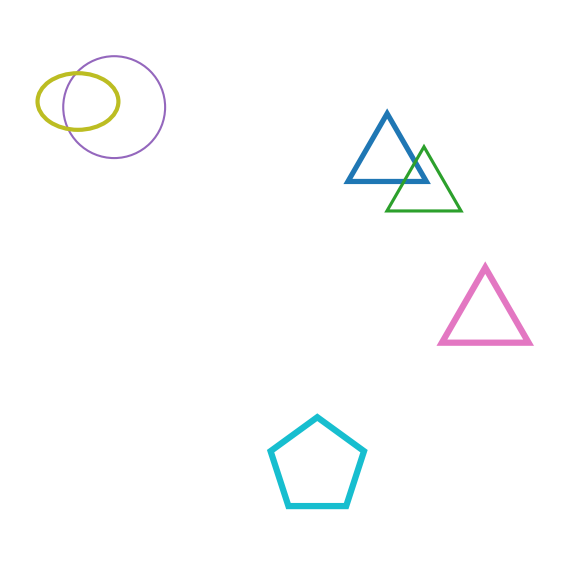[{"shape": "triangle", "thickness": 2.5, "radius": 0.39, "center": [0.67, 0.724]}, {"shape": "triangle", "thickness": 1.5, "radius": 0.37, "center": [0.734, 0.671]}, {"shape": "circle", "thickness": 1, "radius": 0.44, "center": [0.198, 0.814]}, {"shape": "triangle", "thickness": 3, "radius": 0.43, "center": [0.84, 0.449]}, {"shape": "oval", "thickness": 2, "radius": 0.35, "center": [0.135, 0.823]}, {"shape": "pentagon", "thickness": 3, "radius": 0.43, "center": [0.549, 0.192]}]